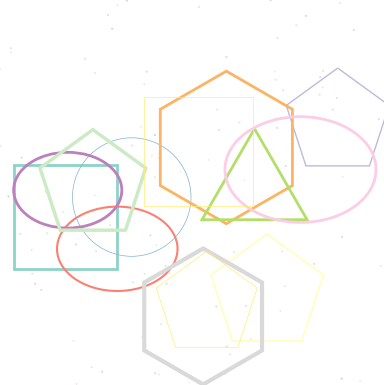[{"shape": "square", "thickness": 2, "radius": 0.67, "center": [0.17, 0.437]}, {"shape": "pentagon", "thickness": 1, "radius": 0.77, "center": [0.694, 0.239]}, {"shape": "pentagon", "thickness": 1, "radius": 0.7, "center": [0.877, 0.683]}, {"shape": "oval", "thickness": 1.5, "radius": 0.78, "center": [0.305, 0.354]}, {"shape": "circle", "thickness": 0.5, "radius": 0.77, "center": [0.342, 0.488]}, {"shape": "hexagon", "thickness": 2, "radius": 0.99, "center": [0.588, 0.617]}, {"shape": "triangle", "thickness": 2, "radius": 0.79, "center": [0.661, 0.508]}, {"shape": "oval", "thickness": 2, "radius": 0.98, "center": [0.781, 0.56]}, {"shape": "hexagon", "thickness": 3, "radius": 0.88, "center": [0.528, 0.178]}, {"shape": "oval", "thickness": 2, "radius": 0.7, "center": [0.176, 0.506]}, {"shape": "pentagon", "thickness": 2.5, "radius": 0.72, "center": [0.241, 0.519]}, {"shape": "square", "thickness": 0.5, "radius": 0.71, "center": [0.515, 0.607]}, {"shape": "pentagon", "thickness": 0.5, "radius": 0.69, "center": [0.537, 0.209]}]